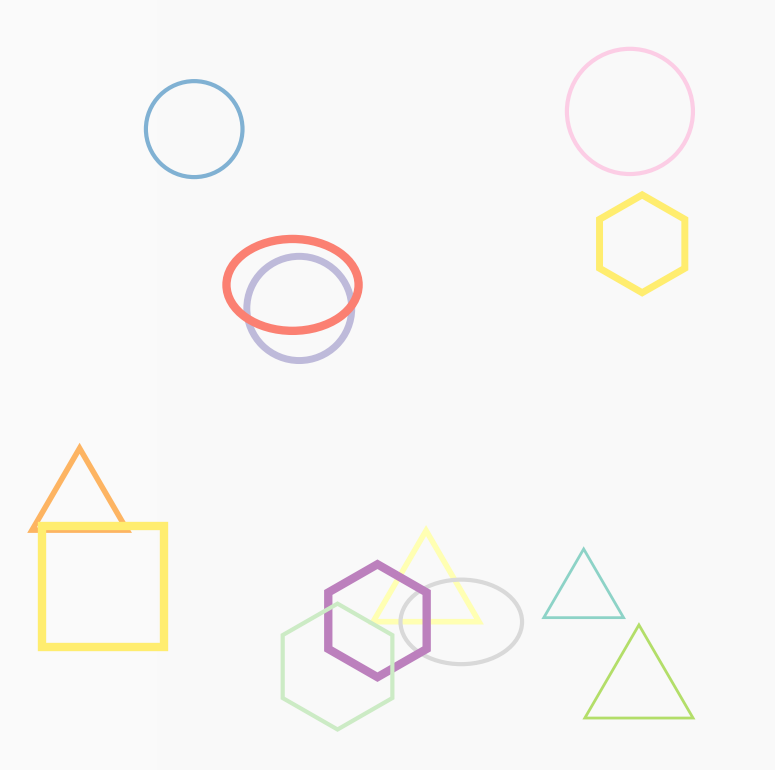[{"shape": "triangle", "thickness": 1, "radius": 0.3, "center": [0.753, 0.228]}, {"shape": "triangle", "thickness": 2, "radius": 0.39, "center": [0.55, 0.232]}, {"shape": "circle", "thickness": 2.5, "radius": 0.34, "center": [0.386, 0.599]}, {"shape": "oval", "thickness": 3, "radius": 0.43, "center": [0.377, 0.63]}, {"shape": "circle", "thickness": 1.5, "radius": 0.31, "center": [0.251, 0.832]}, {"shape": "triangle", "thickness": 2, "radius": 0.35, "center": [0.103, 0.347]}, {"shape": "triangle", "thickness": 1, "radius": 0.4, "center": [0.824, 0.108]}, {"shape": "circle", "thickness": 1.5, "radius": 0.41, "center": [0.813, 0.855]}, {"shape": "oval", "thickness": 1.5, "radius": 0.39, "center": [0.595, 0.192]}, {"shape": "hexagon", "thickness": 3, "radius": 0.37, "center": [0.487, 0.194]}, {"shape": "hexagon", "thickness": 1.5, "radius": 0.41, "center": [0.436, 0.134]}, {"shape": "hexagon", "thickness": 2.5, "radius": 0.32, "center": [0.829, 0.683]}, {"shape": "square", "thickness": 3, "radius": 0.39, "center": [0.133, 0.238]}]